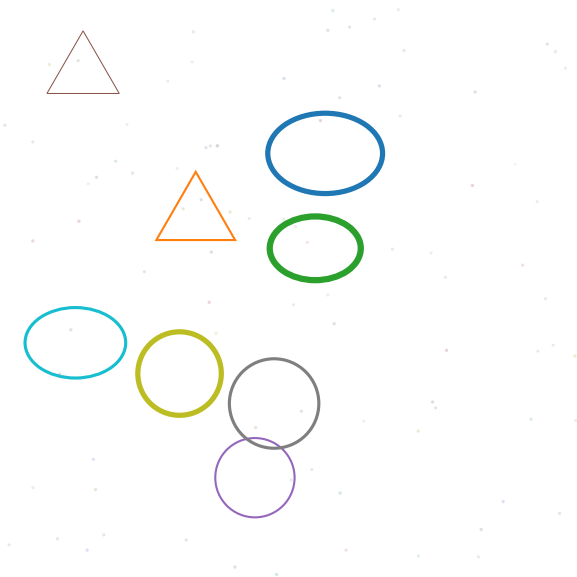[{"shape": "oval", "thickness": 2.5, "radius": 0.5, "center": [0.563, 0.734]}, {"shape": "triangle", "thickness": 1, "radius": 0.39, "center": [0.339, 0.623]}, {"shape": "oval", "thickness": 3, "radius": 0.39, "center": [0.546, 0.569]}, {"shape": "circle", "thickness": 1, "radius": 0.34, "center": [0.441, 0.172]}, {"shape": "triangle", "thickness": 0.5, "radius": 0.36, "center": [0.144, 0.873]}, {"shape": "circle", "thickness": 1.5, "radius": 0.39, "center": [0.475, 0.3]}, {"shape": "circle", "thickness": 2.5, "radius": 0.36, "center": [0.311, 0.352]}, {"shape": "oval", "thickness": 1.5, "radius": 0.44, "center": [0.131, 0.406]}]